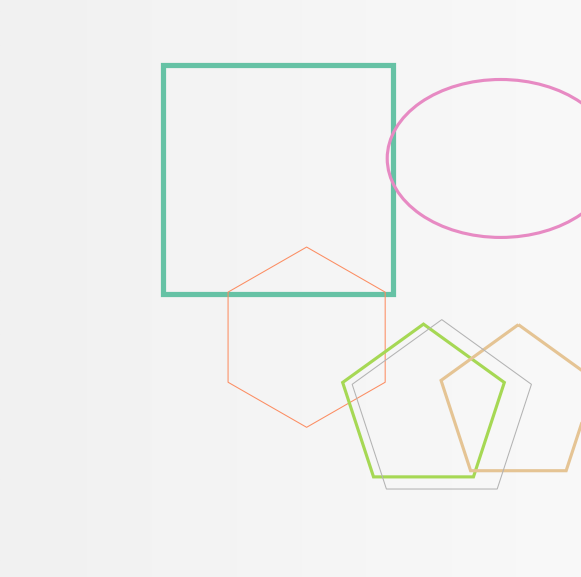[{"shape": "square", "thickness": 2.5, "radius": 0.99, "center": [0.478, 0.688]}, {"shape": "hexagon", "thickness": 0.5, "radius": 0.78, "center": [0.528, 0.415]}, {"shape": "oval", "thickness": 1.5, "radius": 0.98, "center": [0.862, 0.725]}, {"shape": "pentagon", "thickness": 1.5, "radius": 0.73, "center": [0.729, 0.292]}, {"shape": "pentagon", "thickness": 1.5, "radius": 0.7, "center": [0.892, 0.297]}, {"shape": "pentagon", "thickness": 0.5, "radius": 0.81, "center": [0.76, 0.284]}]